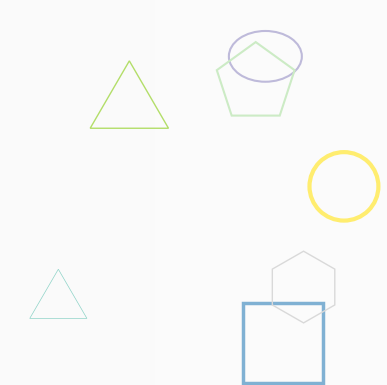[{"shape": "triangle", "thickness": 0.5, "radius": 0.43, "center": [0.151, 0.216]}, {"shape": "oval", "thickness": 1.5, "radius": 0.47, "center": [0.685, 0.854]}, {"shape": "square", "thickness": 2.5, "radius": 0.52, "center": [0.731, 0.108]}, {"shape": "triangle", "thickness": 1, "radius": 0.58, "center": [0.334, 0.725]}, {"shape": "hexagon", "thickness": 1, "radius": 0.47, "center": [0.783, 0.254]}, {"shape": "pentagon", "thickness": 1.5, "radius": 0.53, "center": [0.66, 0.785]}, {"shape": "circle", "thickness": 3, "radius": 0.44, "center": [0.888, 0.516]}]